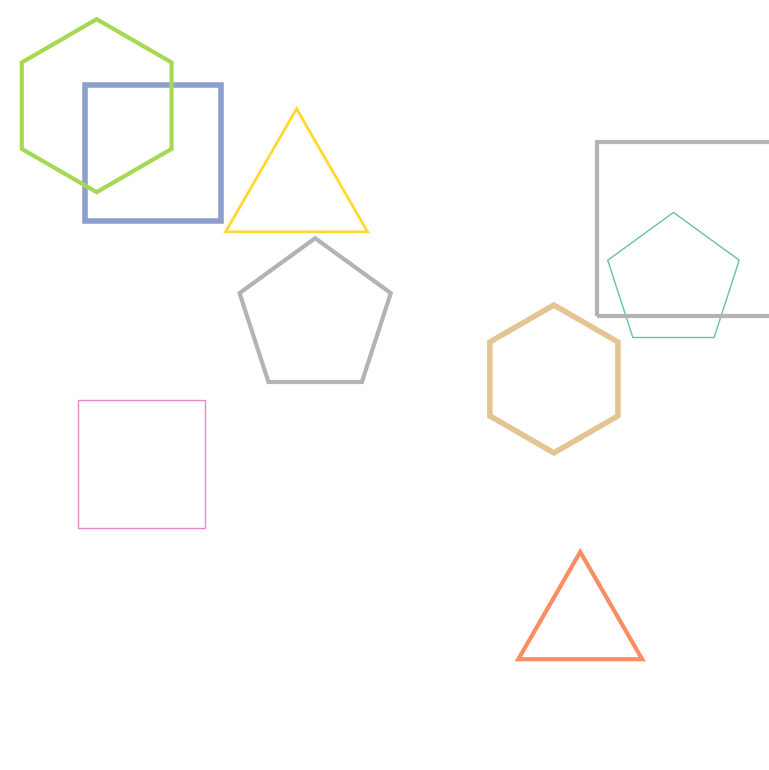[{"shape": "pentagon", "thickness": 0.5, "radius": 0.45, "center": [0.875, 0.634]}, {"shape": "triangle", "thickness": 1.5, "radius": 0.46, "center": [0.754, 0.19]}, {"shape": "square", "thickness": 2, "radius": 0.44, "center": [0.199, 0.802]}, {"shape": "square", "thickness": 0.5, "radius": 0.41, "center": [0.184, 0.397]}, {"shape": "hexagon", "thickness": 1.5, "radius": 0.56, "center": [0.126, 0.863]}, {"shape": "triangle", "thickness": 1, "radius": 0.53, "center": [0.385, 0.752]}, {"shape": "hexagon", "thickness": 2, "radius": 0.48, "center": [0.719, 0.508]}, {"shape": "square", "thickness": 1.5, "radius": 0.57, "center": [0.889, 0.703]}, {"shape": "pentagon", "thickness": 1.5, "radius": 0.52, "center": [0.409, 0.587]}]